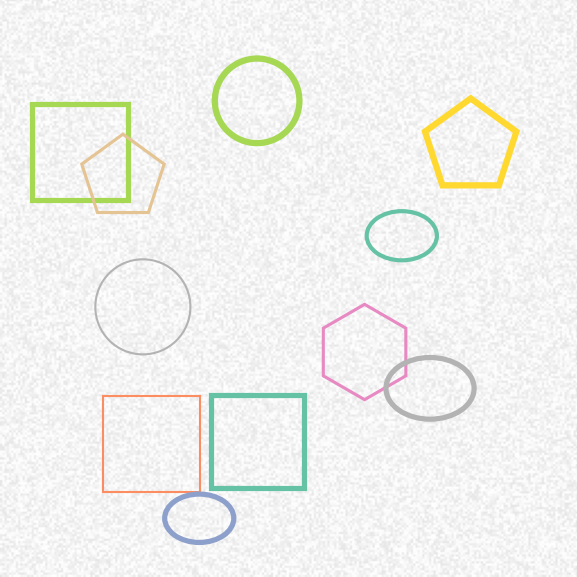[{"shape": "oval", "thickness": 2, "radius": 0.3, "center": [0.696, 0.591]}, {"shape": "square", "thickness": 2.5, "radius": 0.4, "center": [0.446, 0.234]}, {"shape": "square", "thickness": 1, "radius": 0.42, "center": [0.262, 0.23]}, {"shape": "oval", "thickness": 2.5, "radius": 0.3, "center": [0.345, 0.102]}, {"shape": "hexagon", "thickness": 1.5, "radius": 0.41, "center": [0.631, 0.39]}, {"shape": "square", "thickness": 2.5, "radius": 0.41, "center": [0.138, 0.736]}, {"shape": "circle", "thickness": 3, "radius": 0.37, "center": [0.445, 0.825]}, {"shape": "pentagon", "thickness": 3, "radius": 0.42, "center": [0.815, 0.746]}, {"shape": "pentagon", "thickness": 1.5, "radius": 0.38, "center": [0.213, 0.692]}, {"shape": "oval", "thickness": 2.5, "radius": 0.38, "center": [0.745, 0.327]}, {"shape": "circle", "thickness": 1, "radius": 0.41, "center": [0.247, 0.468]}]